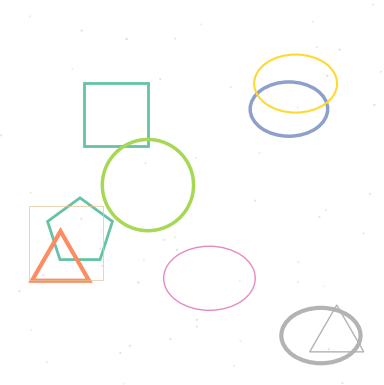[{"shape": "square", "thickness": 2, "radius": 0.41, "center": [0.301, 0.702]}, {"shape": "pentagon", "thickness": 2, "radius": 0.44, "center": [0.208, 0.397]}, {"shape": "triangle", "thickness": 3, "radius": 0.43, "center": [0.157, 0.314]}, {"shape": "oval", "thickness": 2.5, "radius": 0.5, "center": [0.75, 0.717]}, {"shape": "oval", "thickness": 1, "radius": 0.59, "center": [0.544, 0.277]}, {"shape": "circle", "thickness": 2.5, "radius": 0.59, "center": [0.384, 0.519]}, {"shape": "oval", "thickness": 1.5, "radius": 0.54, "center": [0.768, 0.783]}, {"shape": "square", "thickness": 0.5, "radius": 0.48, "center": [0.171, 0.368]}, {"shape": "triangle", "thickness": 1, "radius": 0.41, "center": [0.875, 0.127]}, {"shape": "oval", "thickness": 3, "radius": 0.51, "center": [0.834, 0.128]}]